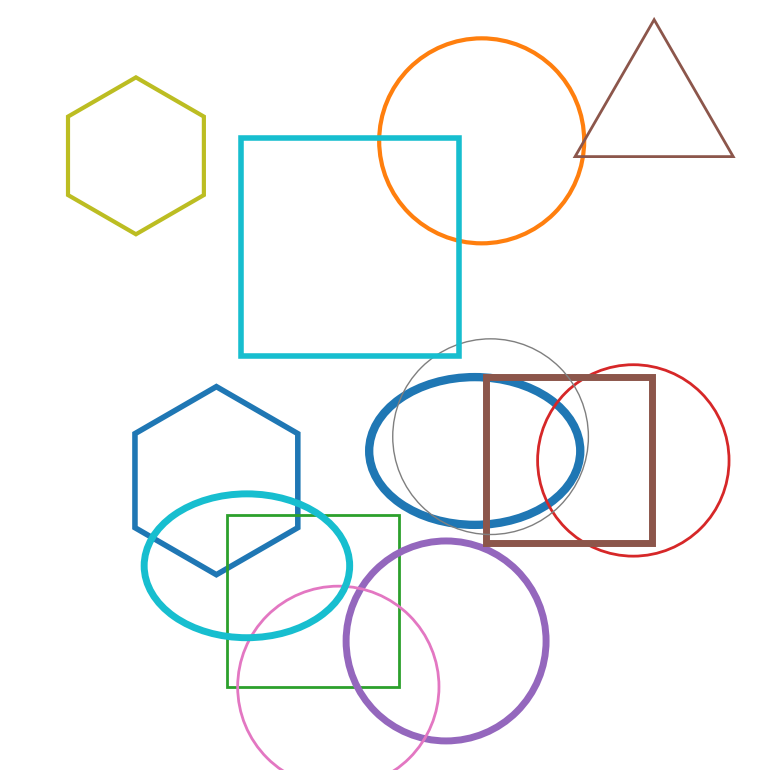[{"shape": "hexagon", "thickness": 2, "radius": 0.61, "center": [0.281, 0.376]}, {"shape": "oval", "thickness": 3, "radius": 0.69, "center": [0.617, 0.414]}, {"shape": "circle", "thickness": 1.5, "radius": 0.67, "center": [0.626, 0.817]}, {"shape": "square", "thickness": 1, "radius": 0.56, "center": [0.406, 0.219]}, {"shape": "circle", "thickness": 1, "radius": 0.62, "center": [0.822, 0.402]}, {"shape": "circle", "thickness": 2.5, "radius": 0.65, "center": [0.579, 0.168]}, {"shape": "triangle", "thickness": 1, "radius": 0.59, "center": [0.85, 0.856]}, {"shape": "square", "thickness": 2.5, "radius": 0.54, "center": [0.739, 0.402]}, {"shape": "circle", "thickness": 1, "radius": 0.65, "center": [0.439, 0.108]}, {"shape": "circle", "thickness": 0.5, "radius": 0.64, "center": [0.637, 0.433]}, {"shape": "hexagon", "thickness": 1.5, "radius": 0.51, "center": [0.177, 0.798]}, {"shape": "oval", "thickness": 2.5, "radius": 0.67, "center": [0.321, 0.265]}, {"shape": "square", "thickness": 2, "radius": 0.71, "center": [0.454, 0.679]}]